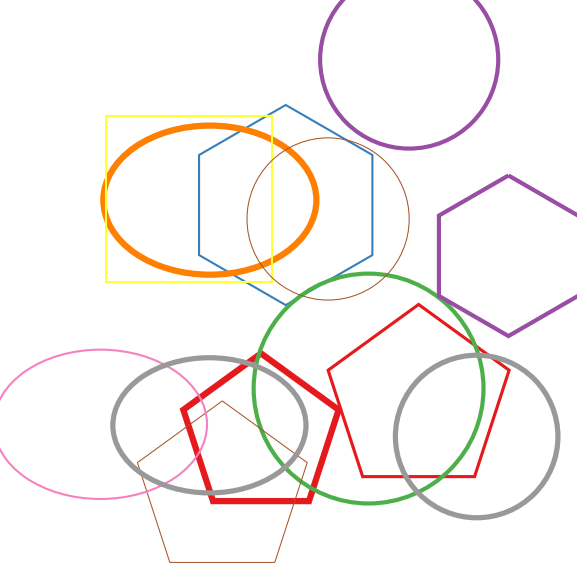[{"shape": "pentagon", "thickness": 3, "radius": 0.71, "center": [0.452, 0.246]}, {"shape": "pentagon", "thickness": 1.5, "radius": 0.82, "center": [0.725, 0.307]}, {"shape": "hexagon", "thickness": 1, "radius": 0.87, "center": [0.495, 0.644]}, {"shape": "circle", "thickness": 2, "radius": 1.0, "center": [0.638, 0.326]}, {"shape": "hexagon", "thickness": 2, "radius": 0.7, "center": [0.88, 0.556]}, {"shape": "circle", "thickness": 2, "radius": 0.77, "center": [0.709, 0.896]}, {"shape": "oval", "thickness": 3, "radius": 0.92, "center": [0.363, 0.653]}, {"shape": "square", "thickness": 1, "radius": 0.72, "center": [0.327, 0.654]}, {"shape": "circle", "thickness": 0.5, "radius": 0.7, "center": [0.568, 0.62]}, {"shape": "pentagon", "thickness": 0.5, "radius": 0.77, "center": [0.385, 0.15]}, {"shape": "oval", "thickness": 1, "radius": 0.92, "center": [0.174, 0.264]}, {"shape": "oval", "thickness": 2.5, "radius": 0.84, "center": [0.363, 0.263]}, {"shape": "circle", "thickness": 2.5, "radius": 0.7, "center": [0.825, 0.243]}]